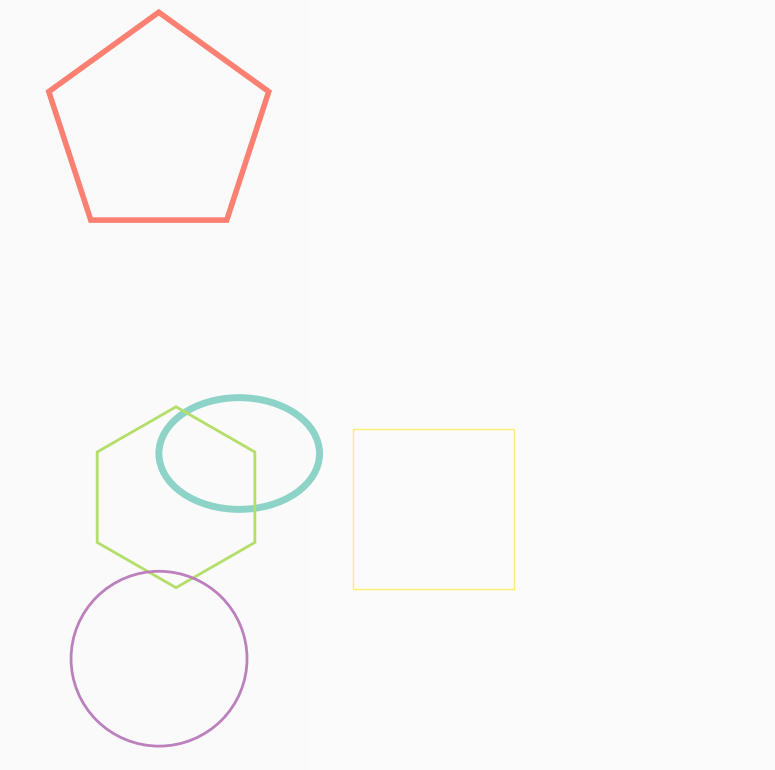[{"shape": "oval", "thickness": 2.5, "radius": 0.52, "center": [0.309, 0.411]}, {"shape": "pentagon", "thickness": 2, "radius": 0.75, "center": [0.205, 0.835]}, {"shape": "hexagon", "thickness": 1, "radius": 0.59, "center": [0.227, 0.354]}, {"shape": "circle", "thickness": 1, "radius": 0.57, "center": [0.205, 0.145]}, {"shape": "square", "thickness": 0.5, "radius": 0.52, "center": [0.559, 0.339]}]